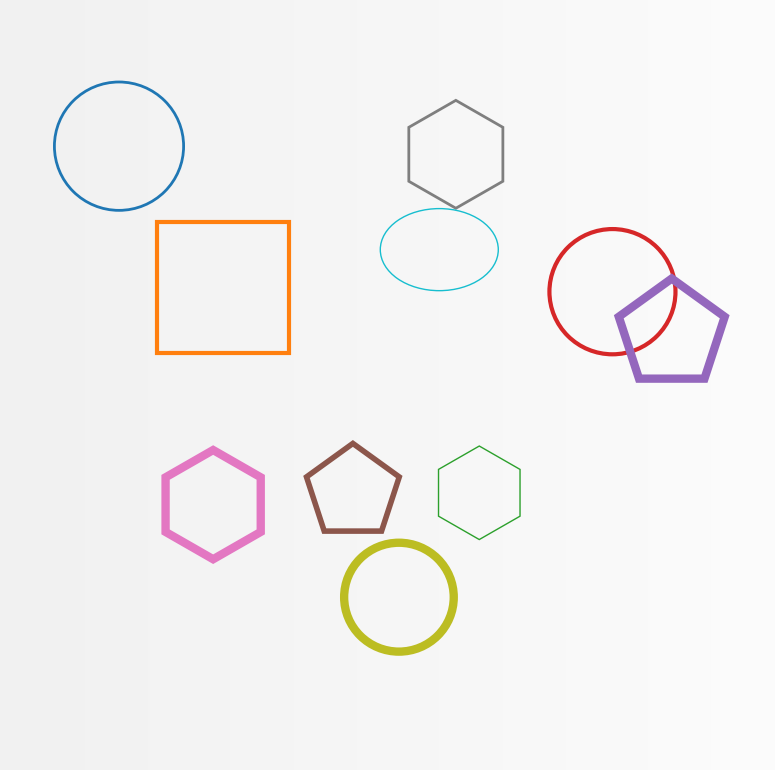[{"shape": "circle", "thickness": 1, "radius": 0.42, "center": [0.154, 0.81]}, {"shape": "square", "thickness": 1.5, "radius": 0.43, "center": [0.287, 0.627]}, {"shape": "hexagon", "thickness": 0.5, "radius": 0.3, "center": [0.618, 0.36]}, {"shape": "circle", "thickness": 1.5, "radius": 0.41, "center": [0.79, 0.621]}, {"shape": "pentagon", "thickness": 3, "radius": 0.36, "center": [0.867, 0.566]}, {"shape": "pentagon", "thickness": 2, "radius": 0.31, "center": [0.455, 0.361]}, {"shape": "hexagon", "thickness": 3, "radius": 0.35, "center": [0.275, 0.345]}, {"shape": "hexagon", "thickness": 1, "radius": 0.35, "center": [0.588, 0.8]}, {"shape": "circle", "thickness": 3, "radius": 0.35, "center": [0.515, 0.224]}, {"shape": "oval", "thickness": 0.5, "radius": 0.38, "center": [0.567, 0.676]}]